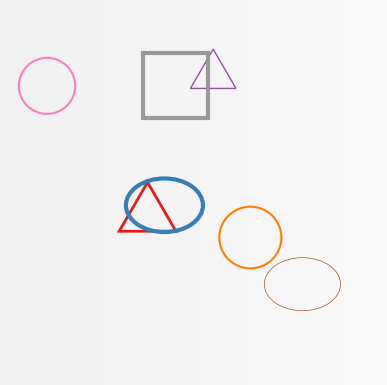[{"shape": "triangle", "thickness": 2, "radius": 0.42, "center": [0.381, 0.442]}, {"shape": "oval", "thickness": 3, "radius": 0.5, "center": [0.424, 0.467]}, {"shape": "triangle", "thickness": 1, "radius": 0.34, "center": [0.55, 0.804]}, {"shape": "circle", "thickness": 1.5, "radius": 0.4, "center": [0.646, 0.383]}, {"shape": "oval", "thickness": 0.5, "radius": 0.49, "center": [0.78, 0.262]}, {"shape": "circle", "thickness": 1.5, "radius": 0.36, "center": [0.121, 0.777]}, {"shape": "square", "thickness": 3, "radius": 0.42, "center": [0.454, 0.778]}]